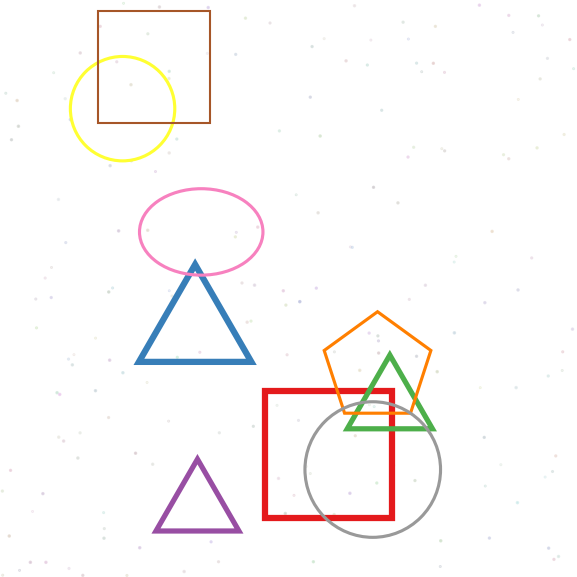[{"shape": "square", "thickness": 3, "radius": 0.55, "center": [0.568, 0.212]}, {"shape": "triangle", "thickness": 3, "radius": 0.56, "center": [0.338, 0.429]}, {"shape": "triangle", "thickness": 2.5, "radius": 0.43, "center": [0.675, 0.299]}, {"shape": "triangle", "thickness": 2.5, "radius": 0.41, "center": [0.342, 0.121]}, {"shape": "pentagon", "thickness": 1.5, "radius": 0.49, "center": [0.654, 0.362]}, {"shape": "circle", "thickness": 1.5, "radius": 0.45, "center": [0.212, 0.811]}, {"shape": "square", "thickness": 1, "radius": 0.48, "center": [0.267, 0.884]}, {"shape": "oval", "thickness": 1.5, "radius": 0.53, "center": [0.348, 0.598]}, {"shape": "circle", "thickness": 1.5, "radius": 0.59, "center": [0.645, 0.186]}]